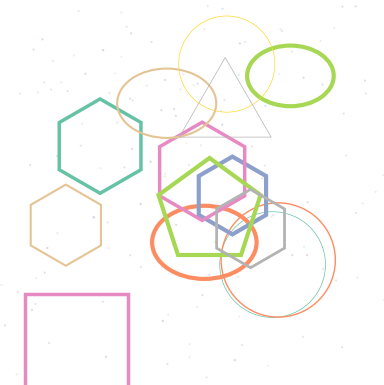[{"shape": "hexagon", "thickness": 2.5, "radius": 0.61, "center": [0.26, 0.62]}, {"shape": "circle", "thickness": 0.5, "radius": 0.69, "center": [0.708, 0.313]}, {"shape": "oval", "thickness": 3, "radius": 0.68, "center": [0.531, 0.371]}, {"shape": "circle", "thickness": 1, "radius": 0.74, "center": [0.723, 0.325]}, {"shape": "hexagon", "thickness": 3, "radius": 0.5, "center": [0.604, 0.492]}, {"shape": "hexagon", "thickness": 2.5, "radius": 0.64, "center": [0.525, 0.555]}, {"shape": "square", "thickness": 2.5, "radius": 0.67, "center": [0.199, 0.104]}, {"shape": "pentagon", "thickness": 3, "radius": 0.7, "center": [0.544, 0.45]}, {"shape": "oval", "thickness": 3, "radius": 0.56, "center": [0.754, 0.803]}, {"shape": "circle", "thickness": 0.5, "radius": 0.62, "center": [0.589, 0.834]}, {"shape": "hexagon", "thickness": 1.5, "radius": 0.53, "center": [0.171, 0.415]}, {"shape": "oval", "thickness": 1.5, "radius": 0.64, "center": [0.433, 0.732]}, {"shape": "triangle", "thickness": 0.5, "radius": 0.69, "center": [0.585, 0.713]}, {"shape": "hexagon", "thickness": 2, "radius": 0.51, "center": [0.651, 0.406]}]